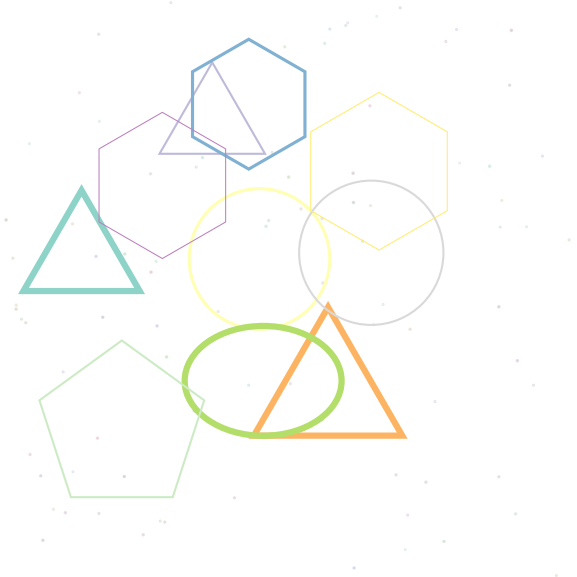[{"shape": "triangle", "thickness": 3, "radius": 0.58, "center": [0.141, 0.553]}, {"shape": "circle", "thickness": 1.5, "radius": 0.61, "center": [0.449, 0.551]}, {"shape": "triangle", "thickness": 1, "radius": 0.53, "center": [0.368, 0.786]}, {"shape": "hexagon", "thickness": 1.5, "radius": 0.56, "center": [0.431, 0.819]}, {"shape": "triangle", "thickness": 3, "radius": 0.74, "center": [0.568, 0.319]}, {"shape": "oval", "thickness": 3, "radius": 0.68, "center": [0.456, 0.34]}, {"shape": "circle", "thickness": 1, "radius": 0.62, "center": [0.643, 0.561]}, {"shape": "hexagon", "thickness": 0.5, "radius": 0.63, "center": [0.281, 0.678]}, {"shape": "pentagon", "thickness": 1, "radius": 0.75, "center": [0.211, 0.26]}, {"shape": "hexagon", "thickness": 0.5, "radius": 0.68, "center": [0.656, 0.703]}]